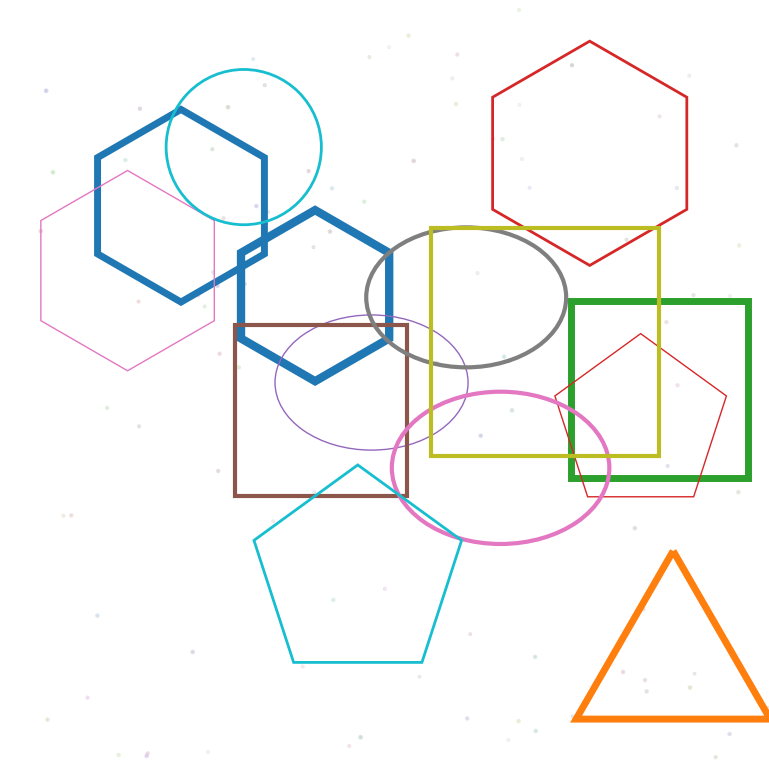[{"shape": "hexagon", "thickness": 3, "radius": 0.56, "center": [0.409, 0.616]}, {"shape": "hexagon", "thickness": 2.5, "radius": 0.63, "center": [0.235, 0.733]}, {"shape": "triangle", "thickness": 2.5, "radius": 0.73, "center": [0.874, 0.139]}, {"shape": "square", "thickness": 2.5, "radius": 0.57, "center": [0.857, 0.494]}, {"shape": "hexagon", "thickness": 1, "radius": 0.73, "center": [0.766, 0.801]}, {"shape": "pentagon", "thickness": 0.5, "radius": 0.59, "center": [0.832, 0.45]}, {"shape": "oval", "thickness": 0.5, "radius": 0.63, "center": [0.483, 0.503]}, {"shape": "square", "thickness": 1.5, "radius": 0.56, "center": [0.417, 0.467]}, {"shape": "hexagon", "thickness": 0.5, "radius": 0.65, "center": [0.166, 0.649]}, {"shape": "oval", "thickness": 1.5, "radius": 0.71, "center": [0.65, 0.392]}, {"shape": "oval", "thickness": 1.5, "radius": 0.65, "center": [0.605, 0.614]}, {"shape": "square", "thickness": 1.5, "radius": 0.74, "center": [0.707, 0.555]}, {"shape": "circle", "thickness": 1, "radius": 0.5, "center": [0.317, 0.809]}, {"shape": "pentagon", "thickness": 1, "radius": 0.71, "center": [0.465, 0.254]}]